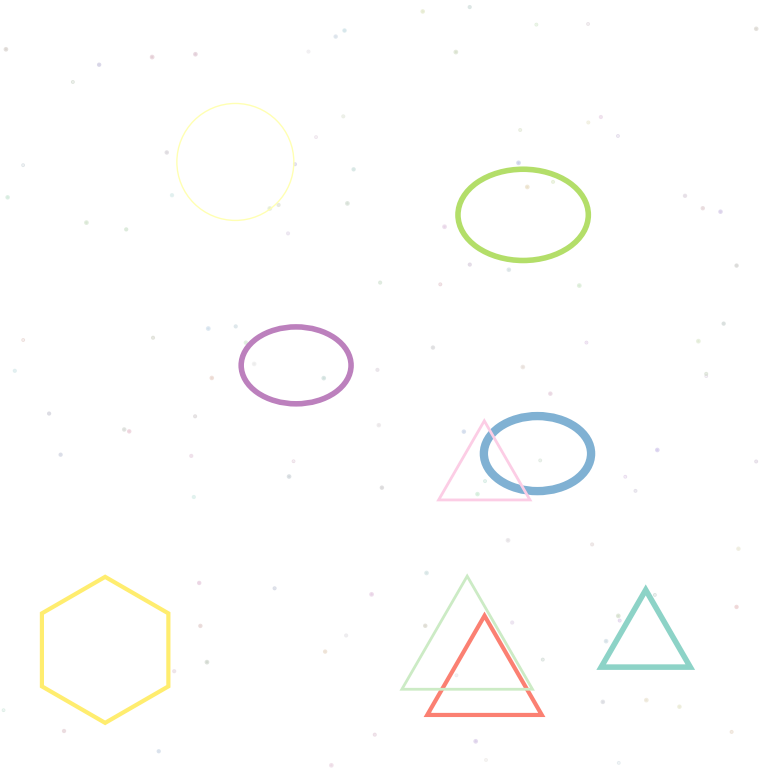[{"shape": "triangle", "thickness": 2, "radius": 0.33, "center": [0.839, 0.167]}, {"shape": "circle", "thickness": 0.5, "radius": 0.38, "center": [0.306, 0.79]}, {"shape": "triangle", "thickness": 1.5, "radius": 0.43, "center": [0.629, 0.114]}, {"shape": "oval", "thickness": 3, "radius": 0.35, "center": [0.698, 0.411]}, {"shape": "oval", "thickness": 2, "radius": 0.42, "center": [0.679, 0.721]}, {"shape": "triangle", "thickness": 1, "radius": 0.34, "center": [0.629, 0.385]}, {"shape": "oval", "thickness": 2, "radius": 0.36, "center": [0.385, 0.526]}, {"shape": "triangle", "thickness": 1, "radius": 0.49, "center": [0.607, 0.154]}, {"shape": "hexagon", "thickness": 1.5, "radius": 0.47, "center": [0.137, 0.156]}]